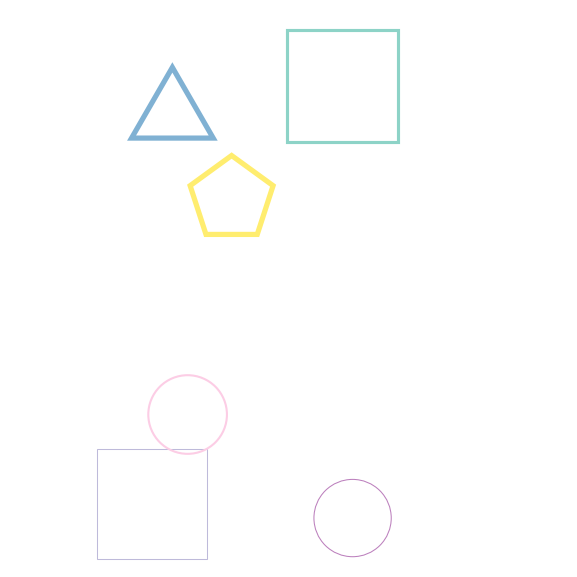[{"shape": "square", "thickness": 1.5, "radius": 0.48, "center": [0.593, 0.85]}, {"shape": "square", "thickness": 0.5, "radius": 0.47, "center": [0.263, 0.126]}, {"shape": "triangle", "thickness": 2.5, "radius": 0.41, "center": [0.298, 0.801]}, {"shape": "circle", "thickness": 1, "radius": 0.34, "center": [0.325, 0.281]}, {"shape": "circle", "thickness": 0.5, "radius": 0.33, "center": [0.611, 0.102]}, {"shape": "pentagon", "thickness": 2.5, "radius": 0.38, "center": [0.401, 0.654]}]